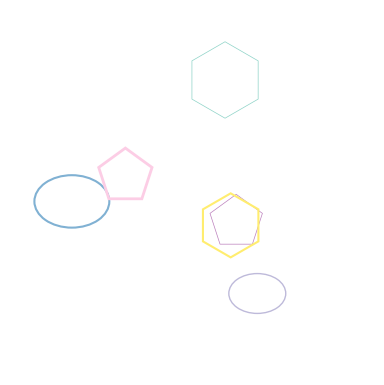[{"shape": "hexagon", "thickness": 0.5, "radius": 0.5, "center": [0.585, 0.792]}, {"shape": "oval", "thickness": 1, "radius": 0.37, "center": [0.668, 0.238]}, {"shape": "oval", "thickness": 1.5, "radius": 0.49, "center": [0.187, 0.477]}, {"shape": "pentagon", "thickness": 2, "radius": 0.36, "center": [0.326, 0.543]}, {"shape": "pentagon", "thickness": 0.5, "radius": 0.36, "center": [0.614, 0.424]}, {"shape": "hexagon", "thickness": 1.5, "radius": 0.42, "center": [0.599, 0.415]}]